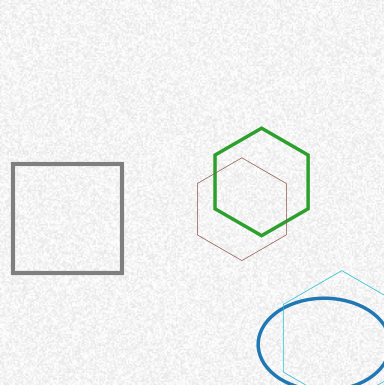[{"shape": "oval", "thickness": 2.5, "radius": 0.86, "center": [0.842, 0.105]}, {"shape": "hexagon", "thickness": 2.5, "radius": 0.7, "center": [0.679, 0.527]}, {"shape": "hexagon", "thickness": 0.5, "radius": 0.67, "center": [0.628, 0.457]}, {"shape": "square", "thickness": 3, "radius": 0.71, "center": [0.176, 0.432]}, {"shape": "hexagon", "thickness": 0.5, "radius": 0.88, "center": [0.888, 0.121]}]